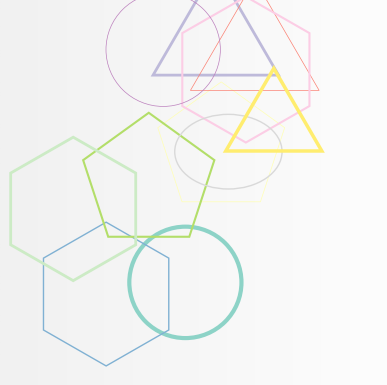[{"shape": "circle", "thickness": 3, "radius": 0.72, "center": [0.478, 0.267]}, {"shape": "pentagon", "thickness": 0.5, "radius": 0.86, "center": [0.571, 0.615]}, {"shape": "triangle", "thickness": 2, "radius": 0.93, "center": [0.557, 0.898]}, {"shape": "triangle", "thickness": 0.5, "radius": 0.96, "center": [0.658, 0.861]}, {"shape": "hexagon", "thickness": 1, "radius": 0.93, "center": [0.274, 0.236]}, {"shape": "pentagon", "thickness": 1.5, "radius": 0.89, "center": [0.384, 0.529]}, {"shape": "hexagon", "thickness": 1.5, "radius": 0.95, "center": [0.634, 0.819]}, {"shape": "oval", "thickness": 1, "radius": 0.69, "center": [0.589, 0.606]}, {"shape": "circle", "thickness": 0.5, "radius": 0.74, "center": [0.421, 0.871]}, {"shape": "hexagon", "thickness": 2, "radius": 0.93, "center": [0.189, 0.457]}, {"shape": "triangle", "thickness": 2.5, "radius": 0.72, "center": [0.707, 0.679]}]